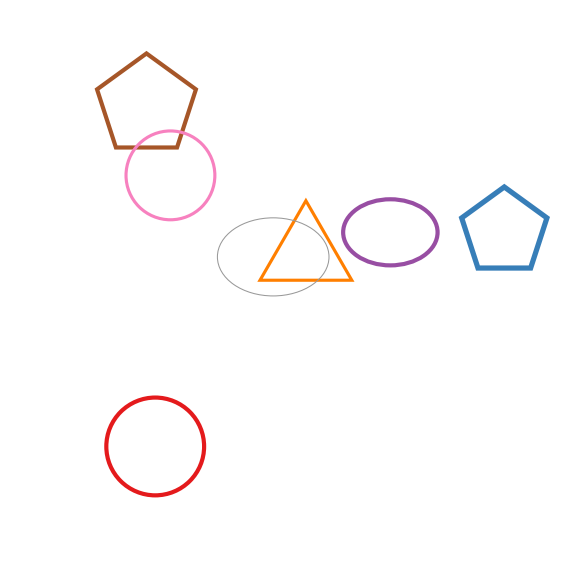[{"shape": "circle", "thickness": 2, "radius": 0.42, "center": [0.269, 0.226]}, {"shape": "pentagon", "thickness": 2.5, "radius": 0.39, "center": [0.873, 0.598]}, {"shape": "oval", "thickness": 2, "radius": 0.41, "center": [0.676, 0.597]}, {"shape": "triangle", "thickness": 1.5, "radius": 0.46, "center": [0.53, 0.56]}, {"shape": "pentagon", "thickness": 2, "radius": 0.45, "center": [0.254, 0.817]}, {"shape": "circle", "thickness": 1.5, "radius": 0.38, "center": [0.295, 0.695]}, {"shape": "oval", "thickness": 0.5, "radius": 0.48, "center": [0.473, 0.554]}]